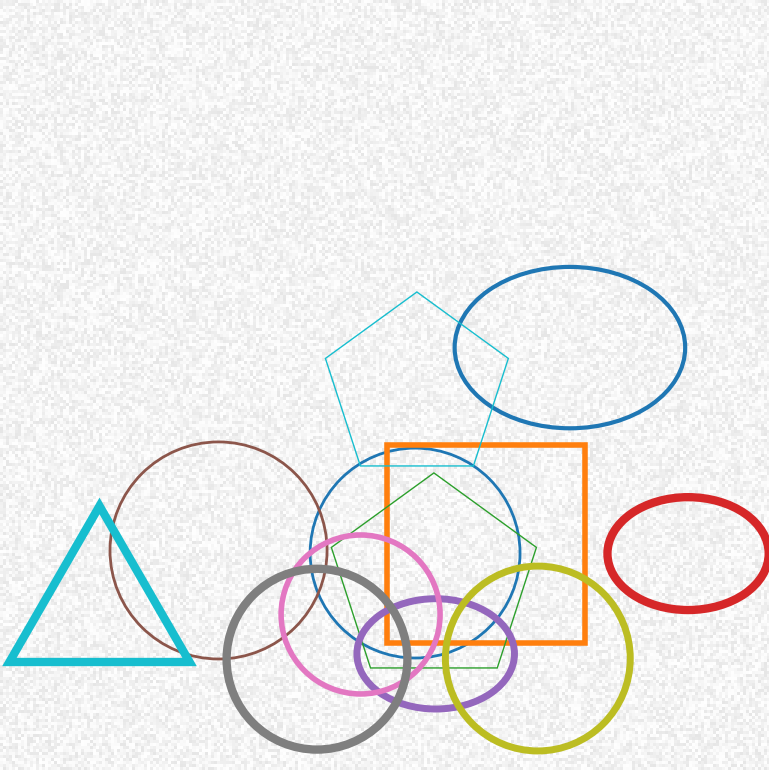[{"shape": "oval", "thickness": 1.5, "radius": 0.75, "center": [0.74, 0.549]}, {"shape": "circle", "thickness": 1, "radius": 0.68, "center": [0.539, 0.282]}, {"shape": "square", "thickness": 2, "radius": 0.64, "center": [0.631, 0.294]}, {"shape": "pentagon", "thickness": 0.5, "radius": 0.7, "center": [0.563, 0.246]}, {"shape": "oval", "thickness": 3, "radius": 0.52, "center": [0.894, 0.281]}, {"shape": "oval", "thickness": 2.5, "radius": 0.51, "center": [0.566, 0.151]}, {"shape": "circle", "thickness": 1, "radius": 0.7, "center": [0.284, 0.285]}, {"shape": "circle", "thickness": 2, "radius": 0.52, "center": [0.468, 0.202]}, {"shape": "circle", "thickness": 3, "radius": 0.59, "center": [0.412, 0.144]}, {"shape": "circle", "thickness": 2.5, "radius": 0.6, "center": [0.698, 0.145]}, {"shape": "pentagon", "thickness": 0.5, "radius": 0.62, "center": [0.541, 0.496]}, {"shape": "triangle", "thickness": 3, "radius": 0.68, "center": [0.129, 0.208]}]